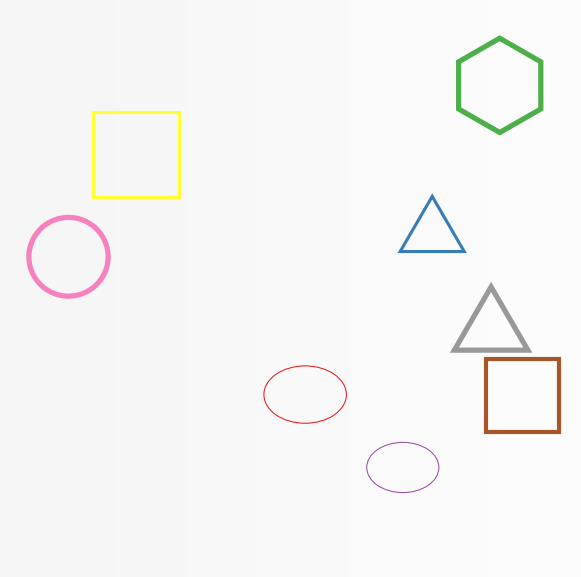[{"shape": "oval", "thickness": 0.5, "radius": 0.35, "center": [0.525, 0.316]}, {"shape": "triangle", "thickness": 1.5, "radius": 0.32, "center": [0.744, 0.595]}, {"shape": "hexagon", "thickness": 2.5, "radius": 0.41, "center": [0.86, 0.851]}, {"shape": "oval", "thickness": 0.5, "radius": 0.31, "center": [0.693, 0.19]}, {"shape": "square", "thickness": 1.5, "radius": 0.37, "center": [0.234, 0.731]}, {"shape": "square", "thickness": 2, "radius": 0.31, "center": [0.899, 0.314]}, {"shape": "circle", "thickness": 2.5, "radius": 0.34, "center": [0.118, 0.555]}, {"shape": "triangle", "thickness": 2.5, "radius": 0.37, "center": [0.845, 0.429]}]